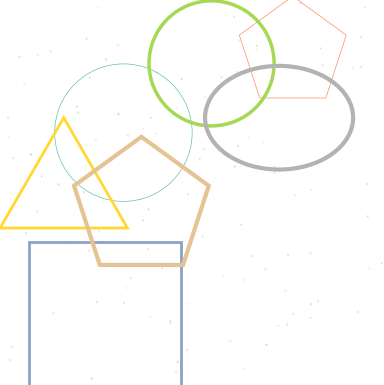[{"shape": "circle", "thickness": 0.5, "radius": 0.89, "center": [0.321, 0.655]}, {"shape": "pentagon", "thickness": 0.5, "radius": 0.73, "center": [0.76, 0.864]}, {"shape": "square", "thickness": 2, "radius": 0.99, "center": [0.272, 0.175]}, {"shape": "circle", "thickness": 2.5, "radius": 0.81, "center": [0.549, 0.835]}, {"shape": "triangle", "thickness": 2, "radius": 0.96, "center": [0.166, 0.503]}, {"shape": "pentagon", "thickness": 3, "radius": 0.92, "center": [0.367, 0.461]}, {"shape": "oval", "thickness": 3, "radius": 0.96, "center": [0.725, 0.694]}]